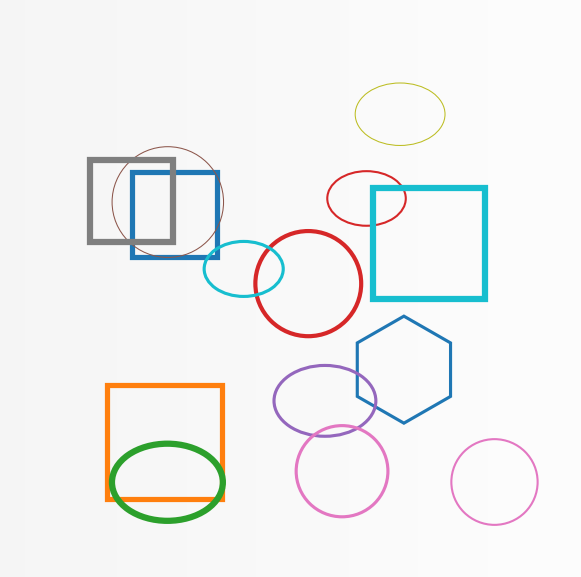[{"shape": "square", "thickness": 2.5, "radius": 0.37, "center": [0.301, 0.628]}, {"shape": "hexagon", "thickness": 1.5, "radius": 0.46, "center": [0.695, 0.359]}, {"shape": "square", "thickness": 2.5, "radius": 0.5, "center": [0.283, 0.234]}, {"shape": "oval", "thickness": 3, "radius": 0.48, "center": [0.288, 0.164]}, {"shape": "oval", "thickness": 1, "radius": 0.34, "center": [0.631, 0.655]}, {"shape": "circle", "thickness": 2, "radius": 0.46, "center": [0.53, 0.508]}, {"shape": "oval", "thickness": 1.5, "radius": 0.44, "center": [0.559, 0.305]}, {"shape": "circle", "thickness": 0.5, "radius": 0.48, "center": [0.289, 0.649]}, {"shape": "circle", "thickness": 1.5, "radius": 0.39, "center": [0.588, 0.183]}, {"shape": "circle", "thickness": 1, "radius": 0.37, "center": [0.851, 0.165]}, {"shape": "square", "thickness": 3, "radius": 0.36, "center": [0.226, 0.651]}, {"shape": "oval", "thickness": 0.5, "radius": 0.39, "center": [0.688, 0.801]}, {"shape": "oval", "thickness": 1.5, "radius": 0.34, "center": [0.419, 0.533]}, {"shape": "square", "thickness": 3, "radius": 0.48, "center": [0.739, 0.577]}]